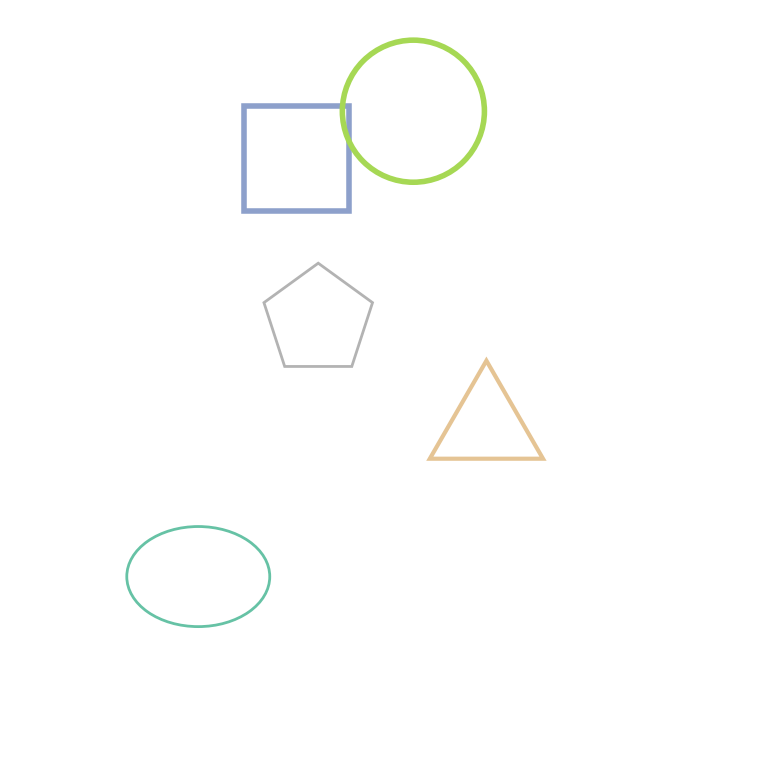[{"shape": "oval", "thickness": 1, "radius": 0.46, "center": [0.257, 0.251]}, {"shape": "square", "thickness": 2, "radius": 0.34, "center": [0.385, 0.794]}, {"shape": "circle", "thickness": 2, "radius": 0.46, "center": [0.537, 0.856]}, {"shape": "triangle", "thickness": 1.5, "radius": 0.42, "center": [0.632, 0.447]}, {"shape": "pentagon", "thickness": 1, "radius": 0.37, "center": [0.413, 0.584]}]